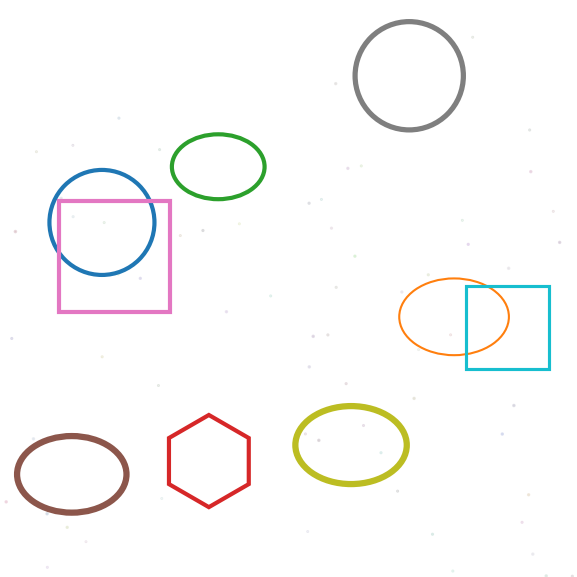[{"shape": "circle", "thickness": 2, "radius": 0.45, "center": [0.177, 0.614]}, {"shape": "oval", "thickness": 1, "radius": 0.47, "center": [0.786, 0.451]}, {"shape": "oval", "thickness": 2, "radius": 0.4, "center": [0.378, 0.71]}, {"shape": "hexagon", "thickness": 2, "radius": 0.4, "center": [0.362, 0.201]}, {"shape": "oval", "thickness": 3, "radius": 0.47, "center": [0.124, 0.178]}, {"shape": "square", "thickness": 2, "radius": 0.48, "center": [0.199, 0.555]}, {"shape": "circle", "thickness": 2.5, "radius": 0.47, "center": [0.709, 0.868]}, {"shape": "oval", "thickness": 3, "radius": 0.48, "center": [0.608, 0.228]}, {"shape": "square", "thickness": 1.5, "radius": 0.36, "center": [0.879, 0.432]}]